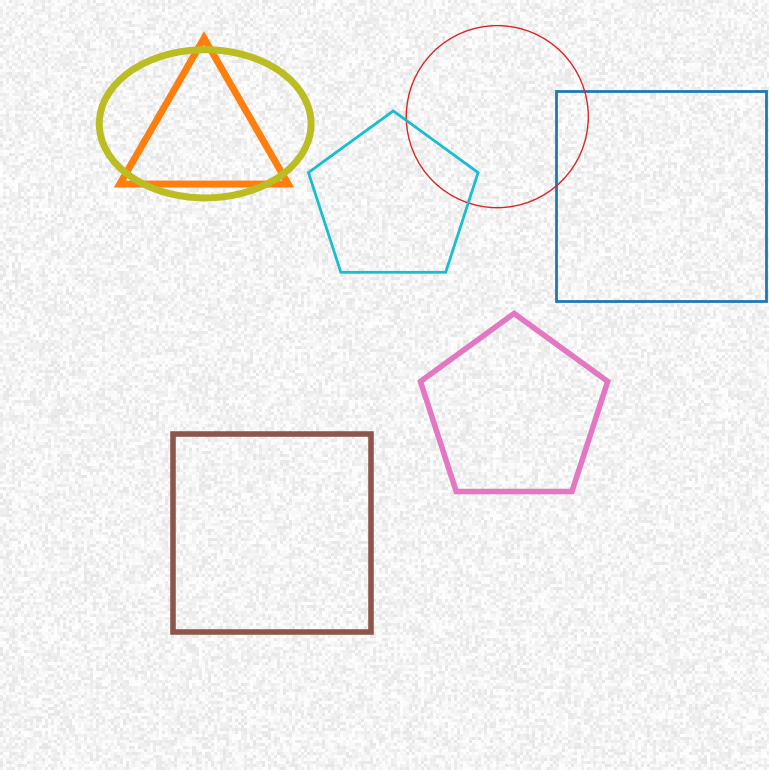[{"shape": "square", "thickness": 1, "radius": 0.68, "center": [0.859, 0.745]}, {"shape": "triangle", "thickness": 2.5, "radius": 0.63, "center": [0.265, 0.824]}, {"shape": "circle", "thickness": 0.5, "radius": 0.59, "center": [0.646, 0.849]}, {"shape": "square", "thickness": 2, "radius": 0.64, "center": [0.353, 0.308]}, {"shape": "pentagon", "thickness": 2, "radius": 0.64, "center": [0.668, 0.465]}, {"shape": "oval", "thickness": 2.5, "radius": 0.69, "center": [0.266, 0.839]}, {"shape": "pentagon", "thickness": 1, "radius": 0.58, "center": [0.511, 0.74]}]